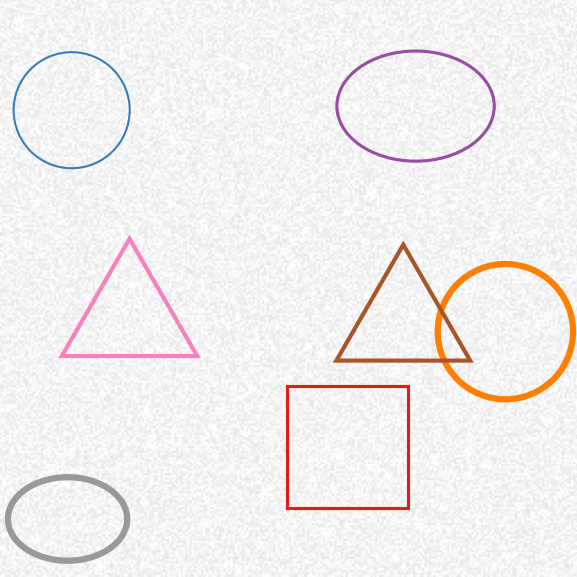[{"shape": "square", "thickness": 1.5, "radius": 0.53, "center": [0.602, 0.225]}, {"shape": "circle", "thickness": 1, "radius": 0.5, "center": [0.124, 0.808]}, {"shape": "oval", "thickness": 1.5, "radius": 0.68, "center": [0.72, 0.815]}, {"shape": "circle", "thickness": 3, "radius": 0.59, "center": [0.875, 0.425]}, {"shape": "triangle", "thickness": 2, "radius": 0.67, "center": [0.698, 0.442]}, {"shape": "triangle", "thickness": 2, "radius": 0.68, "center": [0.224, 0.45]}, {"shape": "oval", "thickness": 3, "radius": 0.52, "center": [0.117, 0.1]}]